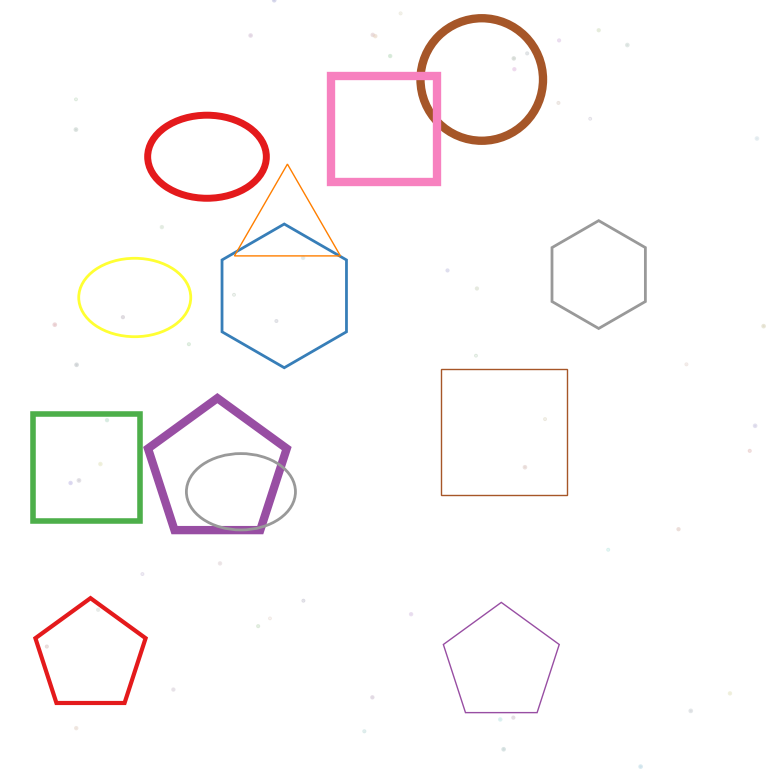[{"shape": "pentagon", "thickness": 1.5, "radius": 0.38, "center": [0.118, 0.148]}, {"shape": "oval", "thickness": 2.5, "radius": 0.39, "center": [0.269, 0.796]}, {"shape": "hexagon", "thickness": 1, "radius": 0.47, "center": [0.369, 0.616]}, {"shape": "square", "thickness": 2, "radius": 0.35, "center": [0.112, 0.393]}, {"shape": "pentagon", "thickness": 3, "radius": 0.47, "center": [0.282, 0.388]}, {"shape": "pentagon", "thickness": 0.5, "radius": 0.4, "center": [0.651, 0.139]}, {"shape": "triangle", "thickness": 0.5, "radius": 0.4, "center": [0.373, 0.707]}, {"shape": "oval", "thickness": 1, "radius": 0.36, "center": [0.175, 0.614]}, {"shape": "square", "thickness": 0.5, "radius": 0.41, "center": [0.655, 0.439]}, {"shape": "circle", "thickness": 3, "radius": 0.4, "center": [0.626, 0.897]}, {"shape": "square", "thickness": 3, "radius": 0.35, "center": [0.499, 0.833]}, {"shape": "oval", "thickness": 1, "radius": 0.35, "center": [0.313, 0.361]}, {"shape": "hexagon", "thickness": 1, "radius": 0.35, "center": [0.778, 0.643]}]